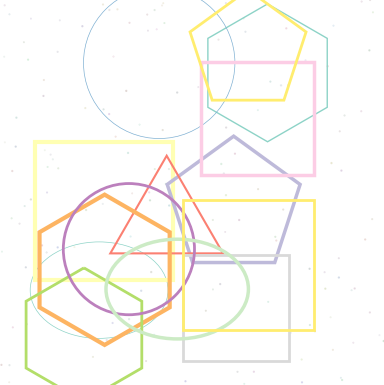[{"shape": "oval", "thickness": 0.5, "radius": 0.89, "center": [0.257, 0.246]}, {"shape": "hexagon", "thickness": 1, "radius": 0.9, "center": [0.695, 0.811]}, {"shape": "square", "thickness": 3, "radius": 0.9, "center": [0.271, 0.453]}, {"shape": "pentagon", "thickness": 2.5, "radius": 0.91, "center": [0.607, 0.465]}, {"shape": "triangle", "thickness": 1.5, "radius": 0.85, "center": [0.433, 0.426]}, {"shape": "circle", "thickness": 0.5, "radius": 0.98, "center": [0.414, 0.837]}, {"shape": "hexagon", "thickness": 3, "radius": 0.98, "center": [0.272, 0.299]}, {"shape": "hexagon", "thickness": 2, "radius": 0.87, "center": [0.218, 0.131]}, {"shape": "square", "thickness": 2.5, "radius": 0.73, "center": [0.668, 0.693]}, {"shape": "square", "thickness": 2, "radius": 0.69, "center": [0.612, 0.201]}, {"shape": "circle", "thickness": 2, "radius": 0.85, "center": [0.335, 0.353]}, {"shape": "oval", "thickness": 2.5, "radius": 0.92, "center": [0.46, 0.249]}, {"shape": "square", "thickness": 2, "radius": 0.85, "center": [0.646, 0.312]}, {"shape": "pentagon", "thickness": 2, "radius": 0.79, "center": [0.644, 0.868]}]